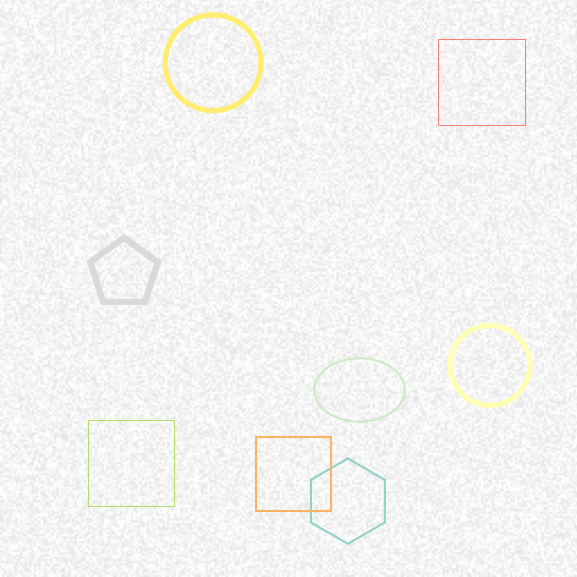[{"shape": "hexagon", "thickness": 1, "radius": 0.37, "center": [0.602, 0.131]}, {"shape": "circle", "thickness": 2.5, "radius": 0.35, "center": [0.848, 0.366]}, {"shape": "square", "thickness": 0.5, "radius": 0.38, "center": [0.834, 0.857]}, {"shape": "square", "thickness": 1, "radius": 0.32, "center": [0.508, 0.178]}, {"shape": "square", "thickness": 0.5, "radius": 0.37, "center": [0.227, 0.197]}, {"shape": "pentagon", "thickness": 3, "radius": 0.31, "center": [0.215, 0.526]}, {"shape": "oval", "thickness": 1, "radius": 0.39, "center": [0.623, 0.324]}, {"shape": "circle", "thickness": 2.5, "radius": 0.41, "center": [0.369, 0.89]}]